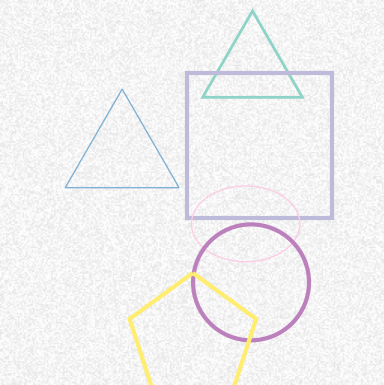[{"shape": "triangle", "thickness": 2, "radius": 0.75, "center": [0.656, 0.822]}, {"shape": "square", "thickness": 3, "radius": 0.94, "center": [0.674, 0.622]}, {"shape": "triangle", "thickness": 1, "radius": 0.85, "center": [0.317, 0.598]}, {"shape": "oval", "thickness": 1, "radius": 0.7, "center": [0.638, 0.419]}, {"shape": "circle", "thickness": 3, "radius": 0.75, "center": [0.652, 0.267]}, {"shape": "pentagon", "thickness": 3, "radius": 0.86, "center": [0.501, 0.118]}]